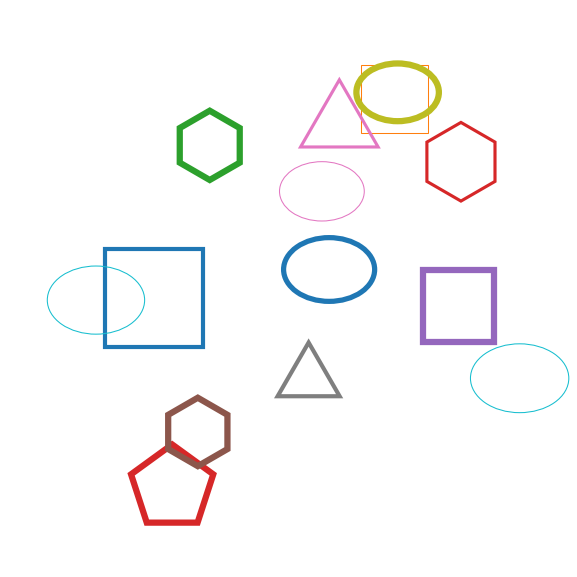[{"shape": "oval", "thickness": 2.5, "radius": 0.39, "center": [0.57, 0.532]}, {"shape": "square", "thickness": 2, "radius": 0.43, "center": [0.267, 0.483]}, {"shape": "square", "thickness": 0.5, "radius": 0.29, "center": [0.683, 0.827]}, {"shape": "hexagon", "thickness": 3, "radius": 0.3, "center": [0.363, 0.747]}, {"shape": "pentagon", "thickness": 3, "radius": 0.37, "center": [0.298, 0.155]}, {"shape": "hexagon", "thickness": 1.5, "radius": 0.34, "center": [0.798, 0.719]}, {"shape": "square", "thickness": 3, "radius": 0.31, "center": [0.794, 0.469]}, {"shape": "hexagon", "thickness": 3, "radius": 0.3, "center": [0.343, 0.251]}, {"shape": "oval", "thickness": 0.5, "radius": 0.37, "center": [0.557, 0.668]}, {"shape": "triangle", "thickness": 1.5, "radius": 0.39, "center": [0.588, 0.783]}, {"shape": "triangle", "thickness": 2, "radius": 0.31, "center": [0.534, 0.344]}, {"shape": "oval", "thickness": 3, "radius": 0.36, "center": [0.689, 0.839]}, {"shape": "oval", "thickness": 0.5, "radius": 0.43, "center": [0.9, 0.344]}, {"shape": "oval", "thickness": 0.5, "radius": 0.42, "center": [0.166, 0.479]}]